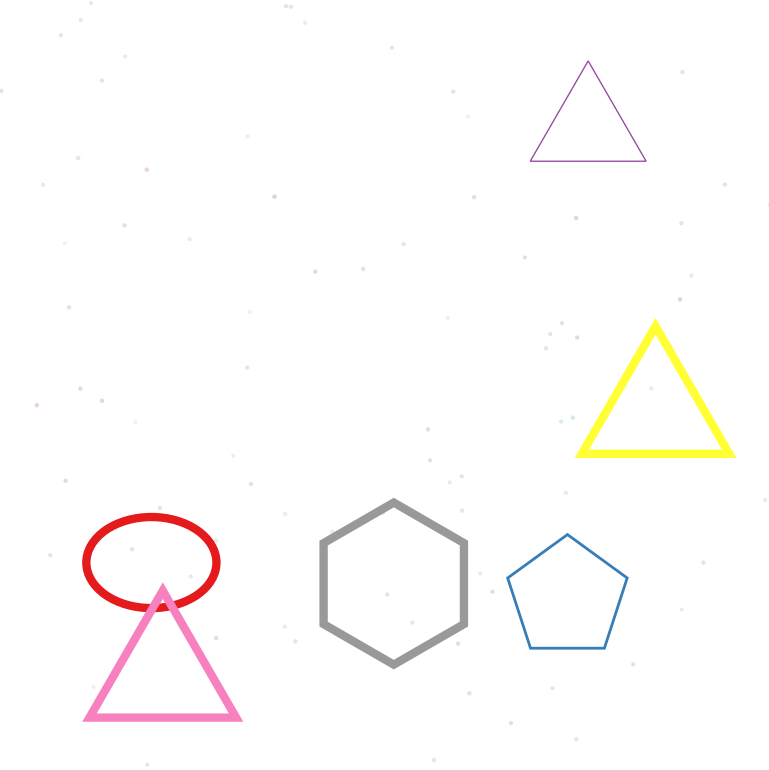[{"shape": "oval", "thickness": 3, "radius": 0.42, "center": [0.197, 0.269]}, {"shape": "pentagon", "thickness": 1, "radius": 0.41, "center": [0.737, 0.224]}, {"shape": "triangle", "thickness": 0.5, "radius": 0.43, "center": [0.764, 0.834]}, {"shape": "triangle", "thickness": 3, "radius": 0.55, "center": [0.851, 0.466]}, {"shape": "triangle", "thickness": 3, "radius": 0.55, "center": [0.211, 0.123]}, {"shape": "hexagon", "thickness": 3, "radius": 0.53, "center": [0.511, 0.242]}]